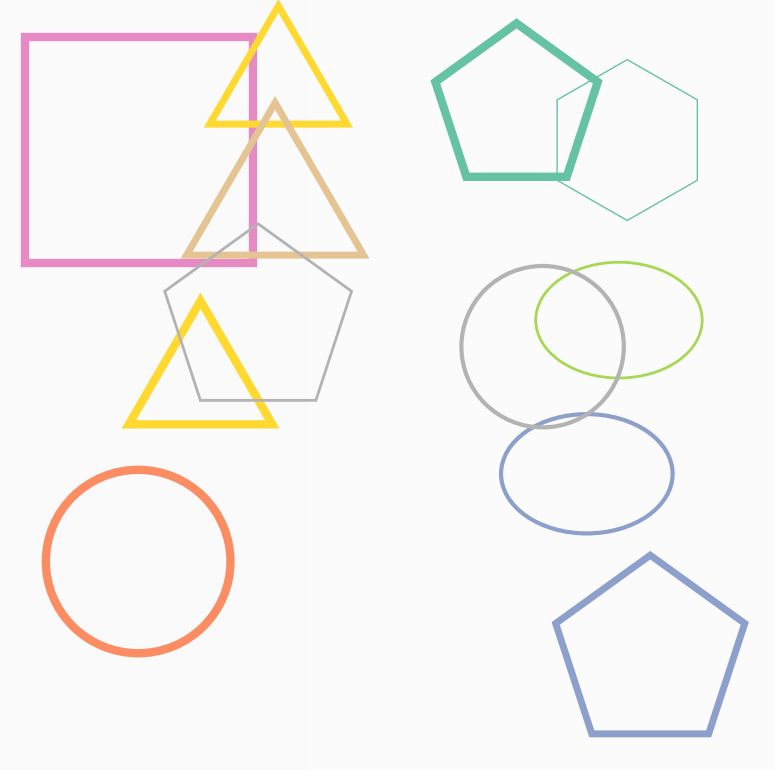[{"shape": "pentagon", "thickness": 3, "radius": 0.55, "center": [0.667, 0.86]}, {"shape": "hexagon", "thickness": 0.5, "radius": 0.52, "center": [0.809, 0.818]}, {"shape": "circle", "thickness": 3, "radius": 0.6, "center": [0.178, 0.271]}, {"shape": "oval", "thickness": 1.5, "radius": 0.55, "center": [0.757, 0.385]}, {"shape": "pentagon", "thickness": 2.5, "radius": 0.64, "center": [0.839, 0.151]}, {"shape": "square", "thickness": 3, "radius": 0.73, "center": [0.179, 0.806]}, {"shape": "oval", "thickness": 1, "radius": 0.54, "center": [0.799, 0.584]}, {"shape": "triangle", "thickness": 2.5, "radius": 0.51, "center": [0.359, 0.89]}, {"shape": "triangle", "thickness": 3, "radius": 0.53, "center": [0.259, 0.502]}, {"shape": "triangle", "thickness": 2.5, "radius": 0.66, "center": [0.355, 0.735]}, {"shape": "pentagon", "thickness": 1, "radius": 0.63, "center": [0.333, 0.583]}, {"shape": "circle", "thickness": 1.5, "radius": 0.52, "center": [0.7, 0.55]}]